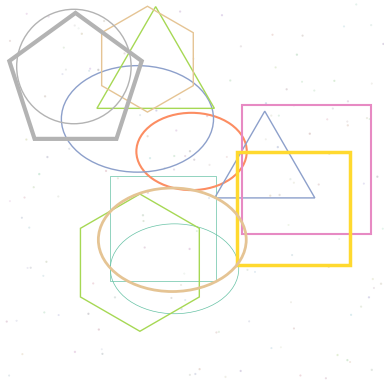[{"shape": "oval", "thickness": 0.5, "radius": 0.83, "center": [0.453, 0.302]}, {"shape": "square", "thickness": 0.5, "radius": 0.69, "center": [0.423, 0.406]}, {"shape": "oval", "thickness": 1.5, "radius": 0.72, "center": [0.498, 0.607]}, {"shape": "triangle", "thickness": 1, "radius": 0.75, "center": [0.688, 0.561]}, {"shape": "oval", "thickness": 1, "radius": 0.99, "center": [0.357, 0.691]}, {"shape": "square", "thickness": 1.5, "radius": 0.84, "center": [0.796, 0.559]}, {"shape": "hexagon", "thickness": 1, "radius": 0.89, "center": [0.363, 0.318]}, {"shape": "triangle", "thickness": 1, "radius": 0.88, "center": [0.404, 0.807]}, {"shape": "square", "thickness": 2.5, "radius": 0.73, "center": [0.762, 0.459]}, {"shape": "hexagon", "thickness": 1, "radius": 0.69, "center": [0.383, 0.846]}, {"shape": "oval", "thickness": 2, "radius": 0.96, "center": [0.447, 0.377]}, {"shape": "circle", "thickness": 1, "radius": 0.74, "center": [0.192, 0.827]}, {"shape": "pentagon", "thickness": 3, "radius": 0.9, "center": [0.196, 0.786]}]